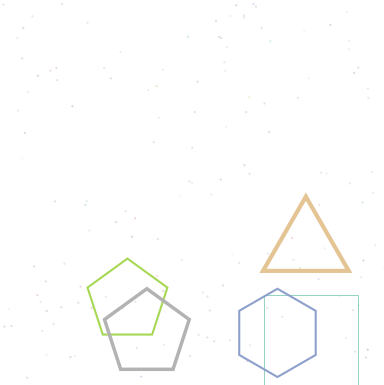[{"shape": "square", "thickness": 0.5, "radius": 0.61, "center": [0.808, 0.111]}, {"shape": "hexagon", "thickness": 1.5, "radius": 0.57, "center": [0.721, 0.135]}, {"shape": "pentagon", "thickness": 1.5, "radius": 0.55, "center": [0.331, 0.219]}, {"shape": "triangle", "thickness": 3, "radius": 0.64, "center": [0.794, 0.361]}, {"shape": "pentagon", "thickness": 2.5, "radius": 0.58, "center": [0.381, 0.134]}]